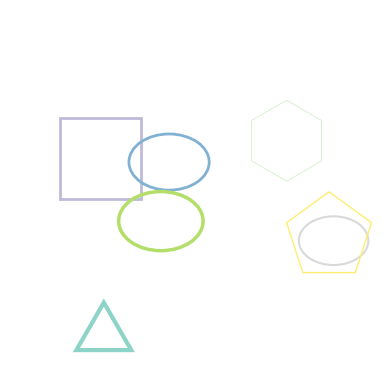[{"shape": "triangle", "thickness": 3, "radius": 0.41, "center": [0.27, 0.132]}, {"shape": "square", "thickness": 2, "radius": 0.53, "center": [0.26, 0.588]}, {"shape": "oval", "thickness": 2, "radius": 0.52, "center": [0.439, 0.579]}, {"shape": "oval", "thickness": 2.5, "radius": 0.55, "center": [0.418, 0.426]}, {"shape": "oval", "thickness": 1.5, "radius": 0.45, "center": [0.866, 0.375]}, {"shape": "hexagon", "thickness": 0.5, "radius": 0.53, "center": [0.744, 0.635]}, {"shape": "pentagon", "thickness": 1, "radius": 0.58, "center": [0.855, 0.386]}]